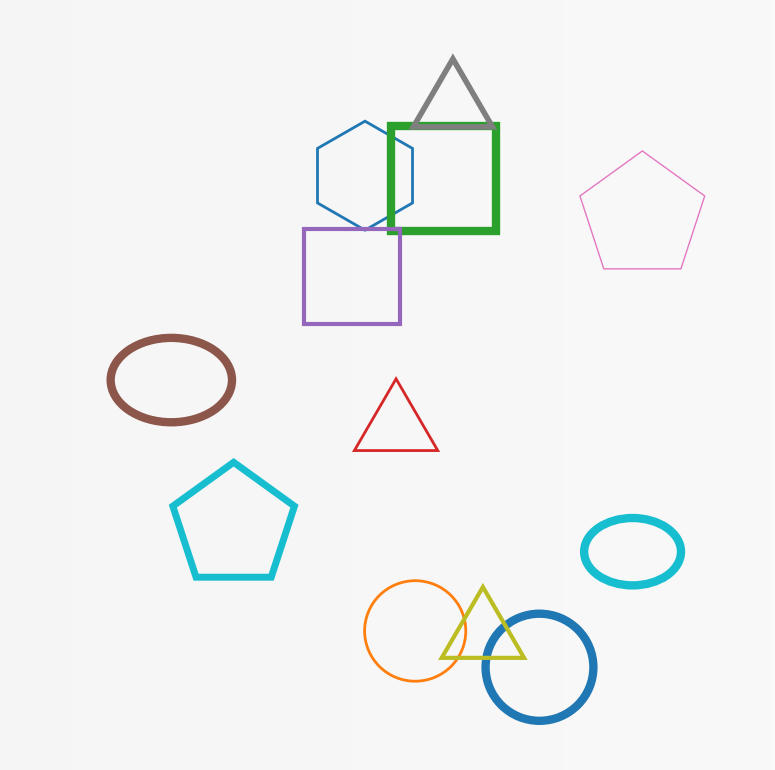[{"shape": "circle", "thickness": 3, "radius": 0.35, "center": [0.696, 0.133]}, {"shape": "hexagon", "thickness": 1, "radius": 0.35, "center": [0.471, 0.772]}, {"shape": "circle", "thickness": 1, "radius": 0.33, "center": [0.536, 0.181]}, {"shape": "square", "thickness": 3, "radius": 0.34, "center": [0.573, 0.768]}, {"shape": "triangle", "thickness": 1, "radius": 0.31, "center": [0.511, 0.446]}, {"shape": "square", "thickness": 1.5, "radius": 0.31, "center": [0.454, 0.641]}, {"shape": "oval", "thickness": 3, "radius": 0.39, "center": [0.221, 0.506]}, {"shape": "pentagon", "thickness": 0.5, "radius": 0.42, "center": [0.829, 0.719]}, {"shape": "triangle", "thickness": 2, "radius": 0.29, "center": [0.584, 0.865]}, {"shape": "triangle", "thickness": 1.5, "radius": 0.31, "center": [0.623, 0.176]}, {"shape": "oval", "thickness": 3, "radius": 0.31, "center": [0.816, 0.284]}, {"shape": "pentagon", "thickness": 2.5, "radius": 0.41, "center": [0.301, 0.317]}]